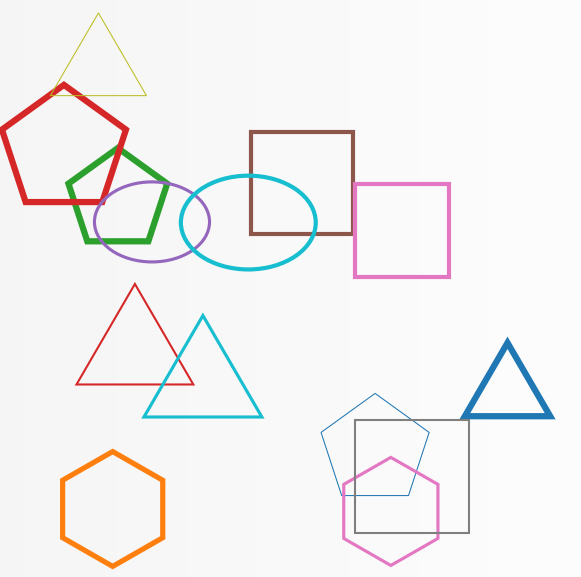[{"shape": "pentagon", "thickness": 0.5, "radius": 0.49, "center": [0.645, 0.22]}, {"shape": "triangle", "thickness": 3, "radius": 0.42, "center": [0.873, 0.321]}, {"shape": "hexagon", "thickness": 2.5, "radius": 0.5, "center": [0.194, 0.118]}, {"shape": "pentagon", "thickness": 3, "radius": 0.45, "center": [0.203, 0.654]}, {"shape": "triangle", "thickness": 1, "radius": 0.58, "center": [0.232, 0.391]}, {"shape": "pentagon", "thickness": 3, "radius": 0.56, "center": [0.11, 0.74]}, {"shape": "oval", "thickness": 1.5, "radius": 0.49, "center": [0.261, 0.615]}, {"shape": "square", "thickness": 2, "radius": 0.44, "center": [0.52, 0.682]}, {"shape": "square", "thickness": 2, "radius": 0.4, "center": [0.692, 0.6]}, {"shape": "hexagon", "thickness": 1.5, "radius": 0.47, "center": [0.672, 0.114]}, {"shape": "square", "thickness": 1, "radius": 0.49, "center": [0.709, 0.174]}, {"shape": "triangle", "thickness": 0.5, "radius": 0.48, "center": [0.169, 0.881]}, {"shape": "triangle", "thickness": 1.5, "radius": 0.59, "center": [0.349, 0.336]}, {"shape": "oval", "thickness": 2, "radius": 0.58, "center": [0.427, 0.614]}]